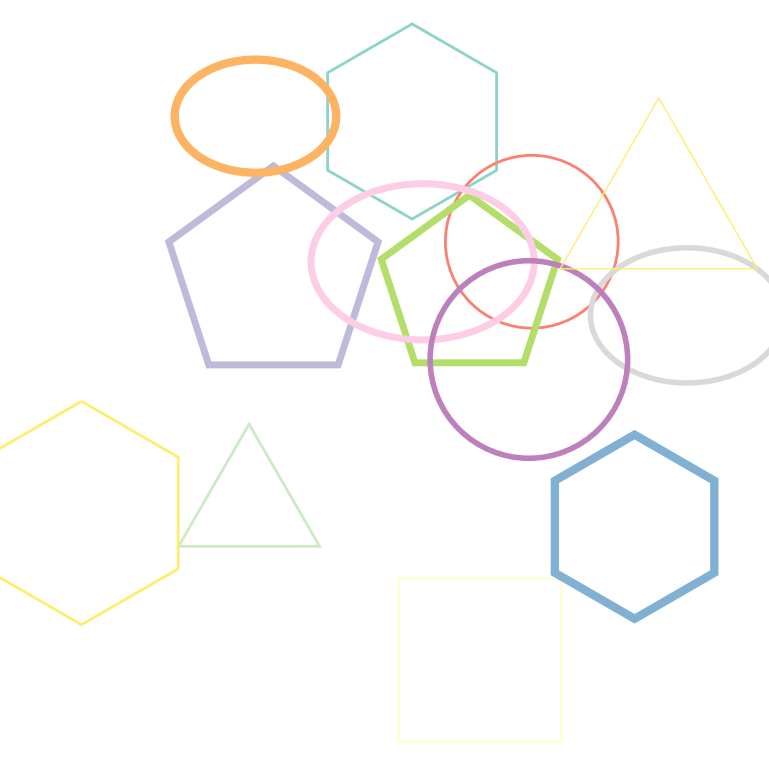[{"shape": "hexagon", "thickness": 1, "radius": 0.63, "center": [0.535, 0.842]}, {"shape": "square", "thickness": 0.5, "radius": 0.53, "center": [0.622, 0.144]}, {"shape": "pentagon", "thickness": 2.5, "radius": 0.71, "center": [0.355, 0.642]}, {"shape": "circle", "thickness": 1, "radius": 0.56, "center": [0.691, 0.686]}, {"shape": "hexagon", "thickness": 3, "radius": 0.6, "center": [0.824, 0.316]}, {"shape": "oval", "thickness": 3, "radius": 0.52, "center": [0.332, 0.849]}, {"shape": "pentagon", "thickness": 2.5, "radius": 0.6, "center": [0.61, 0.626]}, {"shape": "oval", "thickness": 2.5, "radius": 0.72, "center": [0.549, 0.66]}, {"shape": "oval", "thickness": 2, "radius": 0.63, "center": [0.892, 0.59]}, {"shape": "circle", "thickness": 2, "radius": 0.64, "center": [0.687, 0.533]}, {"shape": "triangle", "thickness": 1, "radius": 0.53, "center": [0.323, 0.343]}, {"shape": "hexagon", "thickness": 1, "radius": 0.73, "center": [0.106, 0.334]}, {"shape": "triangle", "thickness": 0.5, "radius": 0.74, "center": [0.856, 0.725]}]